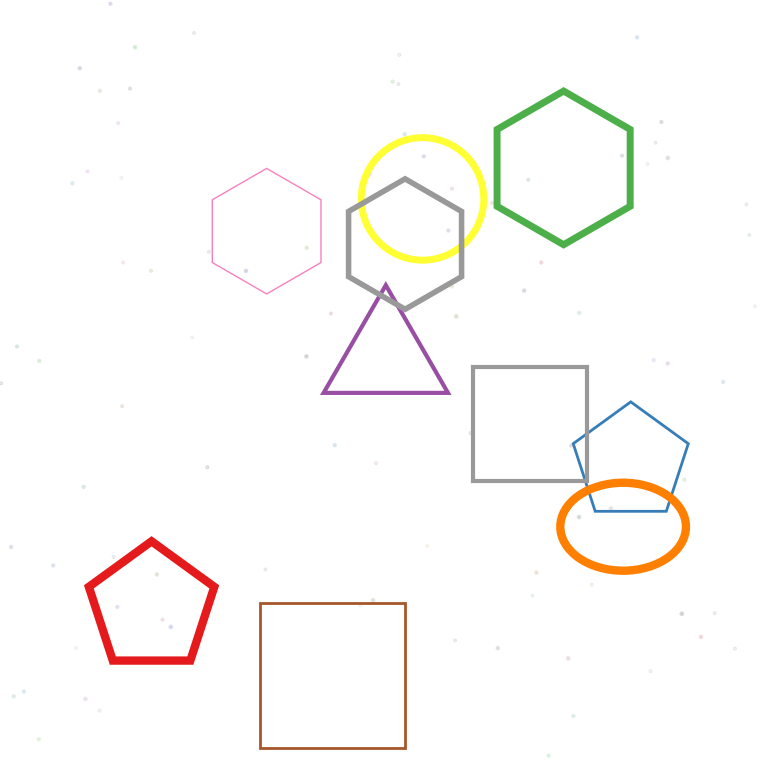[{"shape": "pentagon", "thickness": 3, "radius": 0.43, "center": [0.197, 0.211]}, {"shape": "pentagon", "thickness": 1, "radius": 0.39, "center": [0.819, 0.4]}, {"shape": "hexagon", "thickness": 2.5, "radius": 0.5, "center": [0.732, 0.782]}, {"shape": "triangle", "thickness": 1.5, "radius": 0.47, "center": [0.501, 0.536]}, {"shape": "oval", "thickness": 3, "radius": 0.41, "center": [0.809, 0.316]}, {"shape": "circle", "thickness": 2.5, "radius": 0.4, "center": [0.549, 0.742]}, {"shape": "square", "thickness": 1, "radius": 0.47, "center": [0.432, 0.123]}, {"shape": "hexagon", "thickness": 0.5, "radius": 0.41, "center": [0.346, 0.7]}, {"shape": "square", "thickness": 1.5, "radius": 0.37, "center": [0.688, 0.449]}, {"shape": "hexagon", "thickness": 2, "radius": 0.42, "center": [0.526, 0.683]}]